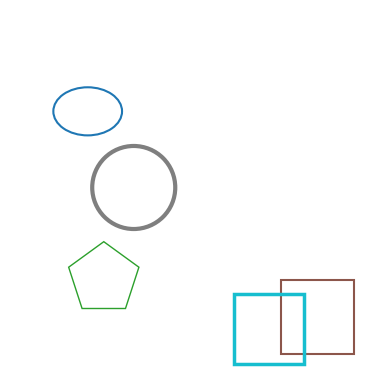[{"shape": "oval", "thickness": 1.5, "radius": 0.45, "center": [0.228, 0.711]}, {"shape": "pentagon", "thickness": 1, "radius": 0.48, "center": [0.27, 0.276]}, {"shape": "square", "thickness": 1.5, "radius": 0.48, "center": [0.824, 0.176]}, {"shape": "circle", "thickness": 3, "radius": 0.54, "center": [0.347, 0.513]}, {"shape": "square", "thickness": 2.5, "radius": 0.45, "center": [0.699, 0.145]}]